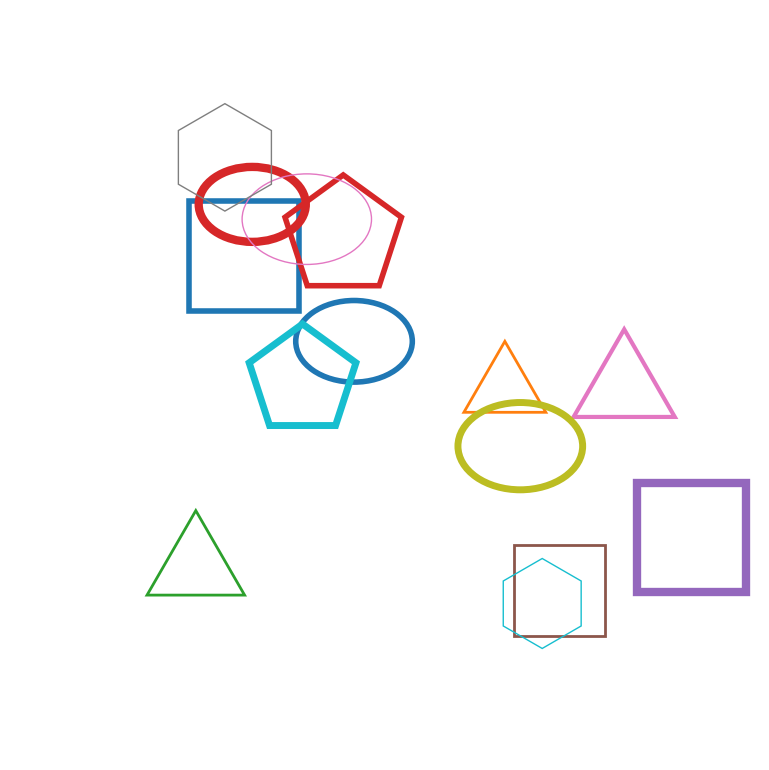[{"shape": "square", "thickness": 2, "radius": 0.36, "center": [0.317, 0.667]}, {"shape": "oval", "thickness": 2, "radius": 0.38, "center": [0.46, 0.557]}, {"shape": "triangle", "thickness": 1, "radius": 0.31, "center": [0.656, 0.495]}, {"shape": "triangle", "thickness": 1, "radius": 0.37, "center": [0.254, 0.264]}, {"shape": "oval", "thickness": 3, "radius": 0.35, "center": [0.328, 0.735]}, {"shape": "pentagon", "thickness": 2, "radius": 0.4, "center": [0.446, 0.693]}, {"shape": "square", "thickness": 3, "radius": 0.35, "center": [0.898, 0.302]}, {"shape": "square", "thickness": 1, "radius": 0.3, "center": [0.726, 0.233]}, {"shape": "triangle", "thickness": 1.5, "radius": 0.38, "center": [0.811, 0.496]}, {"shape": "oval", "thickness": 0.5, "radius": 0.42, "center": [0.398, 0.715]}, {"shape": "hexagon", "thickness": 0.5, "radius": 0.35, "center": [0.292, 0.796]}, {"shape": "oval", "thickness": 2.5, "radius": 0.4, "center": [0.676, 0.421]}, {"shape": "hexagon", "thickness": 0.5, "radius": 0.29, "center": [0.704, 0.216]}, {"shape": "pentagon", "thickness": 2.5, "radius": 0.36, "center": [0.393, 0.506]}]